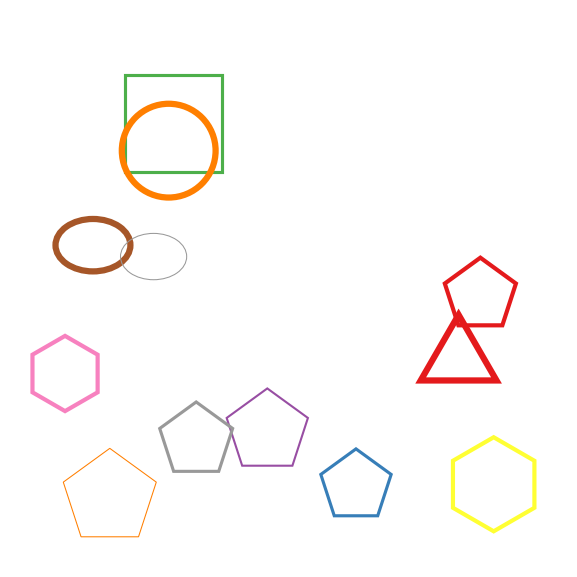[{"shape": "pentagon", "thickness": 2, "radius": 0.32, "center": [0.832, 0.488]}, {"shape": "triangle", "thickness": 3, "radius": 0.38, "center": [0.794, 0.378]}, {"shape": "pentagon", "thickness": 1.5, "radius": 0.32, "center": [0.616, 0.158]}, {"shape": "square", "thickness": 1.5, "radius": 0.42, "center": [0.301, 0.786]}, {"shape": "pentagon", "thickness": 1, "radius": 0.37, "center": [0.463, 0.253]}, {"shape": "pentagon", "thickness": 0.5, "radius": 0.42, "center": [0.19, 0.138]}, {"shape": "circle", "thickness": 3, "radius": 0.41, "center": [0.292, 0.738]}, {"shape": "hexagon", "thickness": 2, "radius": 0.41, "center": [0.855, 0.161]}, {"shape": "oval", "thickness": 3, "radius": 0.32, "center": [0.161, 0.575]}, {"shape": "hexagon", "thickness": 2, "radius": 0.33, "center": [0.113, 0.352]}, {"shape": "oval", "thickness": 0.5, "radius": 0.29, "center": [0.266, 0.555]}, {"shape": "pentagon", "thickness": 1.5, "radius": 0.33, "center": [0.34, 0.237]}]